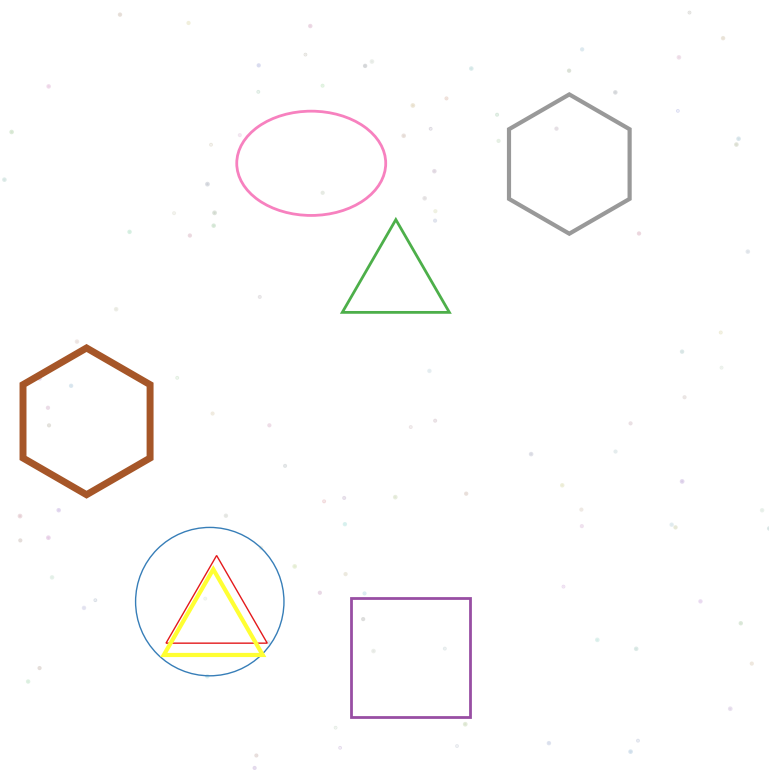[{"shape": "triangle", "thickness": 0.5, "radius": 0.38, "center": [0.281, 0.203]}, {"shape": "circle", "thickness": 0.5, "radius": 0.48, "center": [0.272, 0.219]}, {"shape": "triangle", "thickness": 1, "radius": 0.4, "center": [0.514, 0.634]}, {"shape": "square", "thickness": 1, "radius": 0.39, "center": [0.533, 0.146]}, {"shape": "triangle", "thickness": 1.5, "radius": 0.37, "center": [0.277, 0.186]}, {"shape": "hexagon", "thickness": 2.5, "radius": 0.48, "center": [0.112, 0.453]}, {"shape": "oval", "thickness": 1, "radius": 0.48, "center": [0.404, 0.788]}, {"shape": "hexagon", "thickness": 1.5, "radius": 0.45, "center": [0.739, 0.787]}]